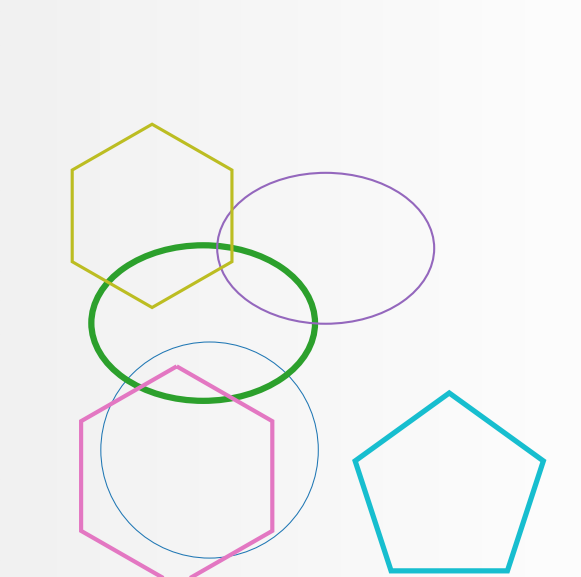[{"shape": "circle", "thickness": 0.5, "radius": 0.94, "center": [0.361, 0.22]}, {"shape": "oval", "thickness": 3, "radius": 0.96, "center": [0.35, 0.44]}, {"shape": "oval", "thickness": 1, "radius": 0.93, "center": [0.56, 0.569]}, {"shape": "hexagon", "thickness": 2, "radius": 0.95, "center": [0.304, 0.175]}, {"shape": "hexagon", "thickness": 1.5, "radius": 0.79, "center": [0.262, 0.625]}, {"shape": "pentagon", "thickness": 2.5, "radius": 0.85, "center": [0.773, 0.148]}]